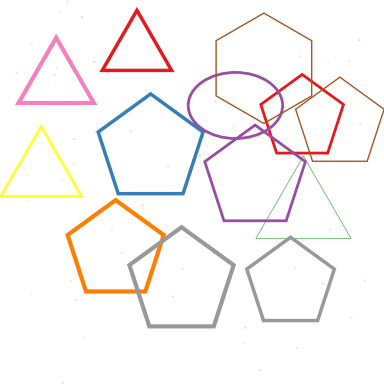[{"shape": "triangle", "thickness": 2.5, "radius": 0.52, "center": [0.356, 0.869]}, {"shape": "pentagon", "thickness": 2, "radius": 0.56, "center": [0.785, 0.694]}, {"shape": "pentagon", "thickness": 2.5, "radius": 0.72, "center": [0.391, 0.613]}, {"shape": "triangle", "thickness": 0.5, "radius": 0.71, "center": [0.788, 0.452]}, {"shape": "pentagon", "thickness": 2, "radius": 0.69, "center": [0.663, 0.538]}, {"shape": "oval", "thickness": 2, "radius": 0.61, "center": [0.611, 0.726]}, {"shape": "pentagon", "thickness": 3, "radius": 0.66, "center": [0.3, 0.349]}, {"shape": "triangle", "thickness": 2, "radius": 0.6, "center": [0.107, 0.551]}, {"shape": "pentagon", "thickness": 1, "radius": 0.6, "center": [0.883, 0.679]}, {"shape": "hexagon", "thickness": 1, "radius": 0.72, "center": [0.685, 0.823]}, {"shape": "triangle", "thickness": 3, "radius": 0.56, "center": [0.146, 0.789]}, {"shape": "pentagon", "thickness": 2.5, "radius": 0.6, "center": [0.755, 0.264]}, {"shape": "pentagon", "thickness": 3, "radius": 0.71, "center": [0.471, 0.267]}]